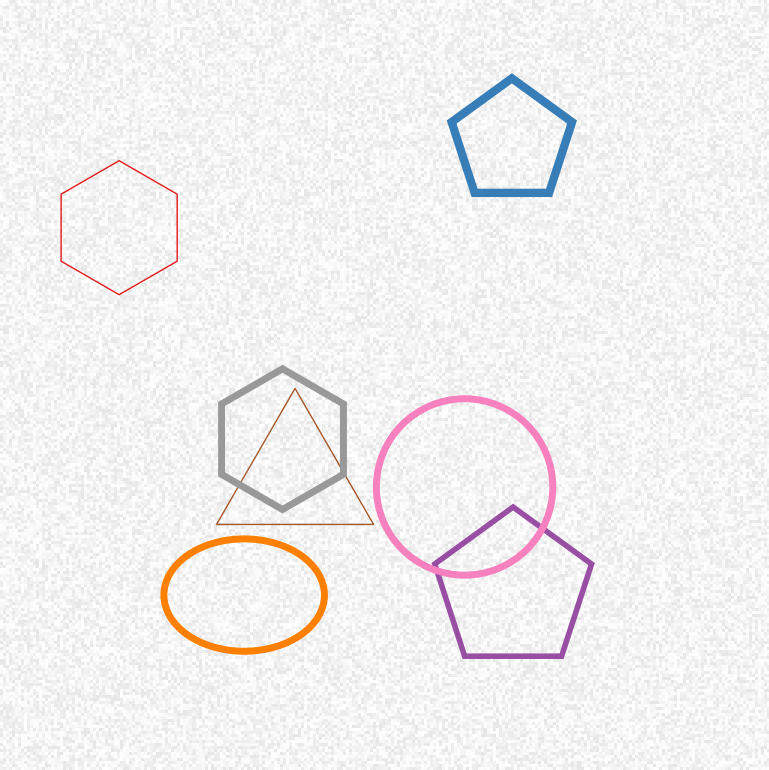[{"shape": "hexagon", "thickness": 0.5, "radius": 0.44, "center": [0.155, 0.704]}, {"shape": "pentagon", "thickness": 3, "radius": 0.41, "center": [0.665, 0.816]}, {"shape": "pentagon", "thickness": 2, "radius": 0.54, "center": [0.666, 0.234]}, {"shape": "oval", "thickness": 2.5, "radius": 0.52, "center": [0.317, 0.227]}, {"shape": "triangle", "thickness": 0.5, "radius": 0.59, "center": [0.383, 0.378]}, {"shape": "circle", "thickness": 2.5, "radius": 0.57, "center": [0.603, 0.368]}, {"shape": "hexagon", "thickness": 2.5, "radius": 0.46, "center": [0.367, 0.43]}]